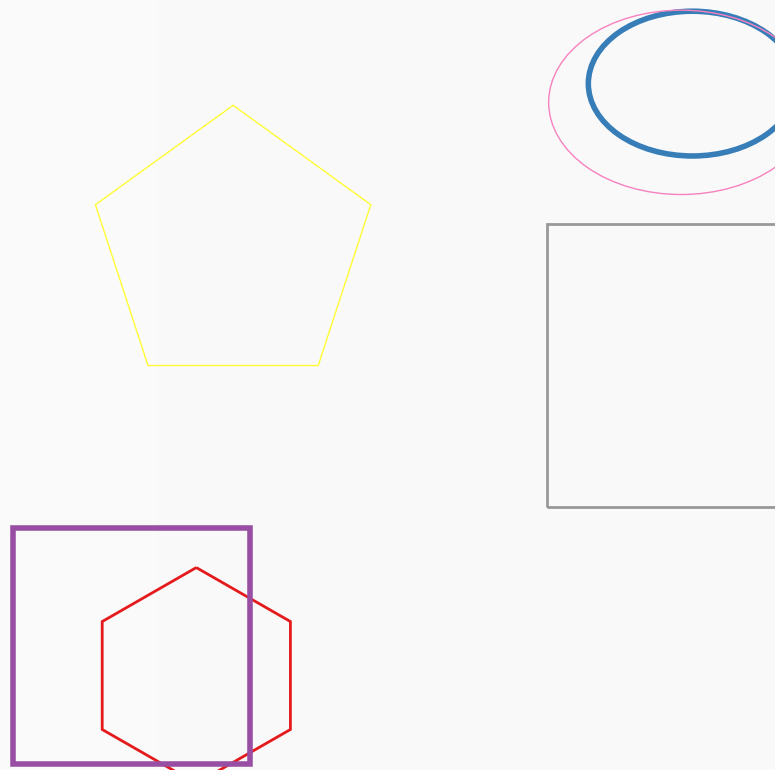[{"shape": "hexagon", "thickness": 1, "radius": 0.7, "center": [0.253, 0.123]}, {"shape": "oval", "thickness": 2, "radius": 0.67, "center": [0.893, 0.891]}, {"shape": "square", "thickness": 2, "radius": 0.77, "center": [0.17, 0.161]}, {"shape": "pentagon", "thickness": 0.5, "radius": 0.93, "center": [0.301, 0.676]}, {"shape": "oval", "thickness": 0.5, "radius": 0.85, "center": [0.879, 0.867]}, {"shape": "square", "thickness": 1, "radius": 0.92, "center": [0.89, 0.525]}]